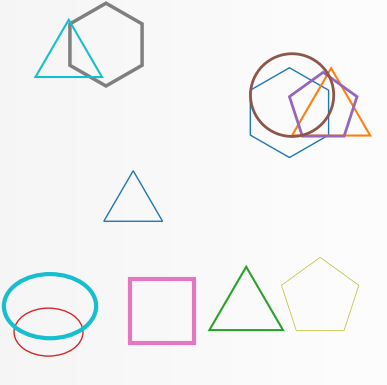[{"shape": "triangle", "thickness": 1, "radius": 0.44, "center": [0.344, 0.469]}, {"shape": "hexagon", "thickness": 1, "radius": 0.58, "center": [0.747, 0.707]}, {"shape": "triangle", "thickness": 1.5, "radius": 0.58, "center": [0.854, 0.706]}, {"shape": "triangle", "thickness": 1.5, "radius": 0.55, "center": [0.635, 0.197]}, {"shape": "oval", "thickness": 1, "radius": 0.44, "center": [0.125, 0.137]}, {"shape": "pentagon", "thickness": 2, "radius": 0.46, "center": [0.834, 0.721]}, {"shape": "circle", "thickness": 2, "radius": 0.54, "center": [0.754, 0.753]}, {"shape": "square", "thickness": 3, "radius": 0.41, "center": [0.417, 0.192]}, {"shape": "hexagon", "thickness": 2.5, "radius": 0.54, "center": [0.274, 0.884]}, {"shape": "pentagon", "thickness": 0.5, "radius": 0.52, "center": [0.826, 0.227]}, {"shape": "oval", "thickness": 3, "radius": 0.6, "center": [0.129, 0.205]}, {"shape": "triangle", "thickness": 1.5, "radius": 0.5, "center": [0.177, 0.85]}]